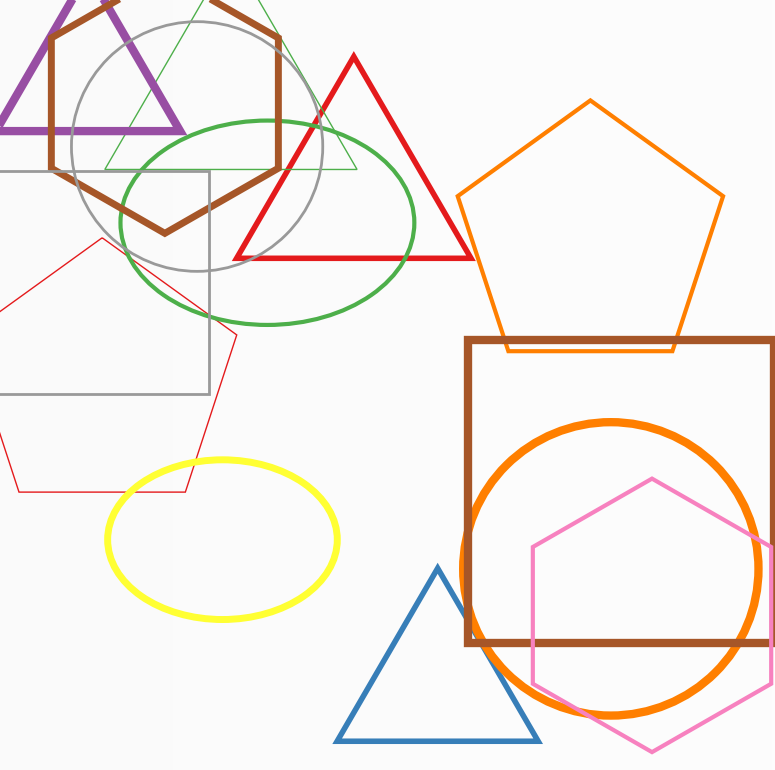[{"shape": "triangle", "thickness": 2, "radius": 0.87, "center": [0.457, 0.752]}, {"shape": "pentagon", "thickness": 0.5, "radius": 0.91, "center": [0.132, 0.509]}, {"shape": "triangle", "thickness": 2, "radius": 0.75, "center": [0.565, 0.112]}, {"shape": "triangle", "thickness": 0.5, "radius": 0.94, "center": [0.298, 0.874]}, {"shape": "oval", "thickness": 1.5, "radius": 0.95, "center": [0.345, 0.711]}, {"shape": "triangle", "thickness": 3, "radius": 0.69, "center": [0.113, 0.898]}, {"shape": "circle", "thickness": 3, "radius": 0.95, "center": [0.788, 0.261]}, {"shape": "pentagon", "thickness": 1.5, "radius": 0.9, "center": [0.762, 0.69]}, {"shape": "oval", "thickness": 2.5, "radius": 0.74, "center": [0.287, 0.299]}, {"shape": "square", "thickness": 3, "radius": 0.99, "center": [0.801, 0.362]}, {"shape": "hexagon", "thickness": 2.5, "radius": 0.85, "center": [0.213, 0.866]}, {"shape": "hexagon", "thickness": 1.5, "radius": 0.89, "center": [0.841, 0.201]}, {"shape": "circle", "thickness": 1, "radius": 0.81, "center": [0.254, 0.81]}, {"shape": "square", "thickness": 1, "radius": 0.73, "center": [0.124, 0.633]}]